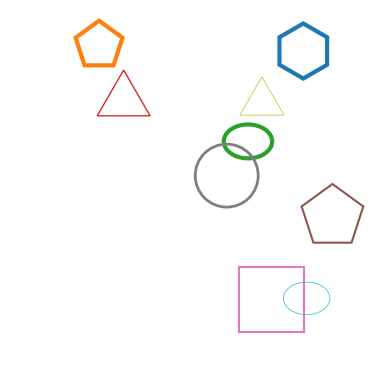[{"shape": "hexagon", "thickness": 3, "radius": 0.36, "center": [0.788, 0.868]}, {"shape": "pentagon", "thickness": 3, "radius": 0.32, "center": [0.257, 0.882]}, {"shape": "oval", "thickness": 3, "radius": 0.31, "center": [0.644, 0.633]}, {"shape": "triangle", "thickness": 1, "radius": 0.4, "center": [0.321, 0.739]}, {"shape": "pentagon", "thickness": 1.5, "radius": 0.42, "center": [0.864, 0.438]}, {"shape": "square", "thickness": 1.5, "radius": 0.42, "center": [0.704, 0.221]}, {"shape": "circle", "thickness": 2, "radius": 0.41, "center": [0.589, 0.544]}, {"shape": "triangle", "thickness": 0.5, "radius": 0.33, "center": [0.68, 0.734]}, {"shape": "oval", "thickness": 0.5, "radius": 0.3, "center": [0.796, 0.225]}]